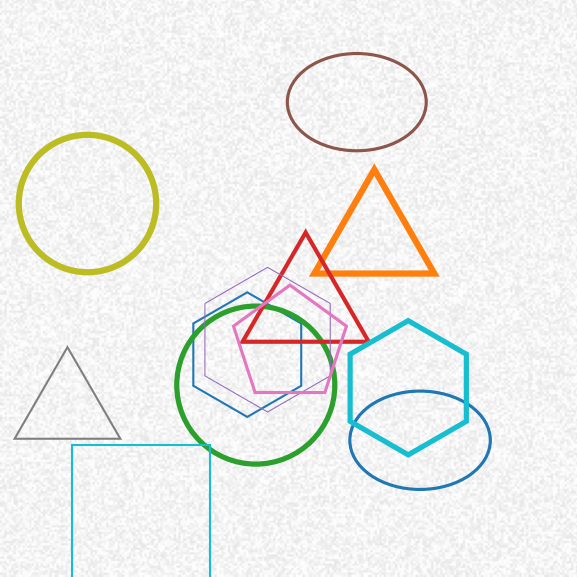[{"shape": "oval", "thickness": 1.5, "radius": 0.61, "center": [0.727, 0.237]}, {"shape": "hexagon", "thickness": 1, "radius": 0.54, "center": [0.428, 0.385]}, {"shape": "triangle", "thickness": 3, "radius": 0.6, "center": [0.648, 0.585]}, {"shape": "circle", "thickness": 2.5, "radius": 0.68, "center": [0.443, 0.332]}, {"shape": "triangle", "thickness": 2, "radius": 0.63, "center": [0.529, 0.47]}, {"shape": "hexagon", "thickness": 0.5, "radius": 0.63, "center": [0.463, 0.411]}, {"shape": "oval", "thickness": 1.5, "radius": 0.6, "center": [0.618, 0.822]}, {"shape": "pentagon", "thickness": 1.5, "radius": 0.51, "center": [0.502, 0.403]}, {"shape": "triangle", "thickness": 1, "radius": 0.53, "center": [0.117, 0.292]}, {"shape": "circle", "thickness": 3, "radius": 0.59, "center": [0.152, 0.647]}, {"shape": "hexagon", "thickness": 2.5, "radius": 0.58, "center": [0.707, 0.328]}, {"shape": "square", "thickness": 1, "radius": 0.6, "center": [0.243, 0.109]}]